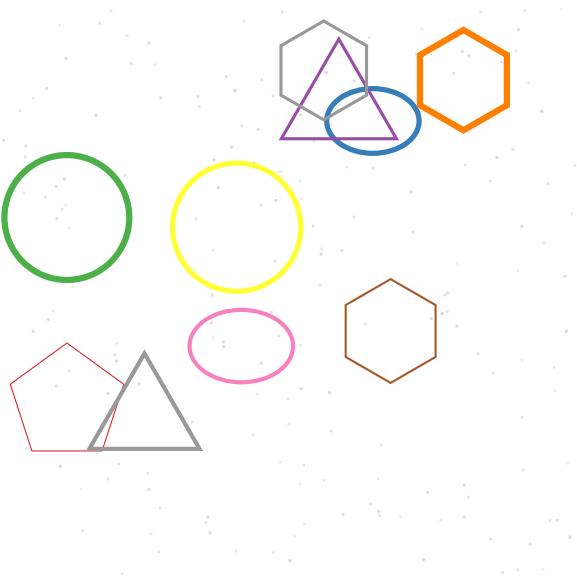[{"shape": "pentagon", "thickness": 0.5, "radius": 0.52, "center": [0.116, 0.302]}, {"shape": "oval", "thickness": 2.5, "radius": 0.4, "center": [0.646, 0.79]}, {"shape": "circle", "thickness": 3, "radius": 0.54, "center": [0.116, 0.622]}, {"shape": "triangle", "thickness": 1.5, "radius": 0.58, "center": [0.587, 0.816]}, {"shape": "hexagon", "thickness": 3, "radius": 0.43, "center": [0.802, 0.86]}, {"shape": "circle", "thickness": 2.5, "radius": 0.56, "center": [0.41, 0.606]}, {"shape": "hexagon", "thickness": 1, "radius": 0.45, "center": [0.676, 0.426]}, {"shape": "oval", "thickness": 2, "radius": 0.45, "center": [0.418, 0.4]}, {"shape": "triangle", "thickness": 2, "radius": 0.55, "center": [0.25, 0.277]}, {"shape": "hexagon", "thickness": 1.5, "radius": 0.43, "center": [0.561, 0.877]}]